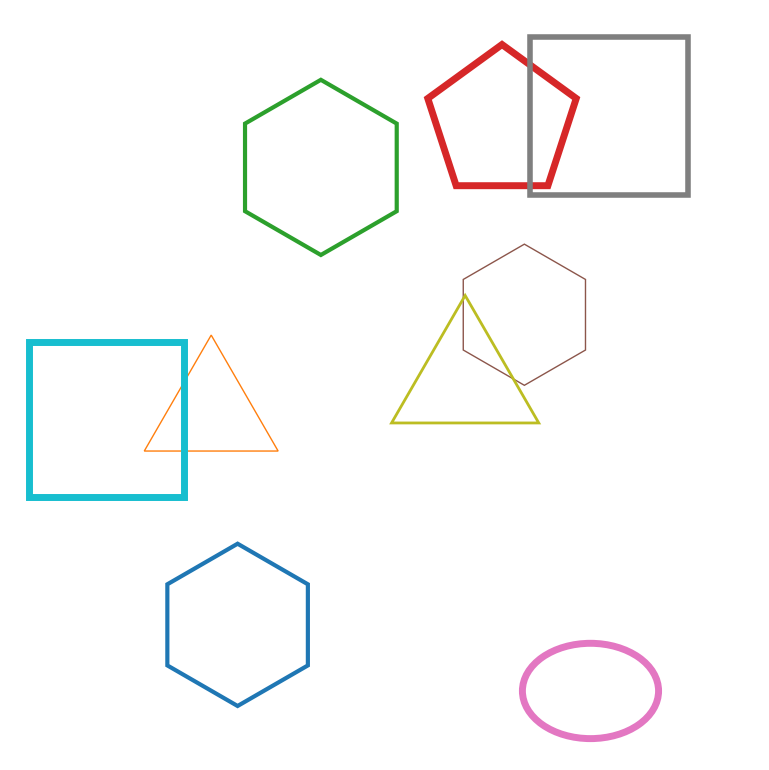[{"shape": "hexagon", "thickness": 1.5, "radius": 0.53, "center": [0.309, 0.188]}, {"shape": "triangle", "thickness": 0.5, "radius": 0.5, "center": [0.274, 0.464]}, {"shape": "hexagon", "thickness": 1.5, "radius": 0.57, "center": [0.417, 0.783]}, {"shape": "pentagon", "thickness": 2.5, "radius": 0.51, "center": [0.652, 0.841]}, {"shape": "hexagon", "thickness": 0.5, "radius": 0.46, "center": [0.681, 0.591]}, {"shape": "oval", "thickness": 2.5, "radius": 0.44, "center": [0.767, 0.103]}, {"shape": "square", "thickness": 2, "radius": 0.51, "center": [0.791, 0.849]}, {"shape": "triangle", "thickness": 1, "radius": 0.55, "center": [0.604, 0.506]}, {"shape": "square", "thickness": 2.5, "radius": 0.5, "center": [0.138, 0.455]}]